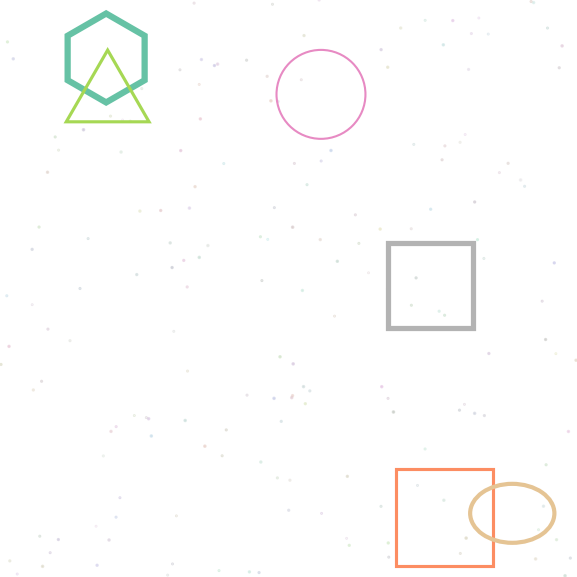[{"shape": "hexagon", "thickness": 3, "radius": 0.38, "center": [0.184, 0.899]}, {"shape": "square", "thickness": 1.5, "radius": 0.42, "center": [0.77, 0.103]}, {"shape": "circle", "thickness": 1, "radius": 0.39, "center": [0.556, 0.836]}, {"shape": "triangle", "thickness": 1.5, "radius": 0.41, "center": [0.186, 0.83]}, {"shape": "oval", "thickness": 2, "radius": 0.36, "center": [0.887, 0.11]}, {"shape": "square", "thickness": 2.5, "radius": 0.37, "center": [0.746, 0.505]}]